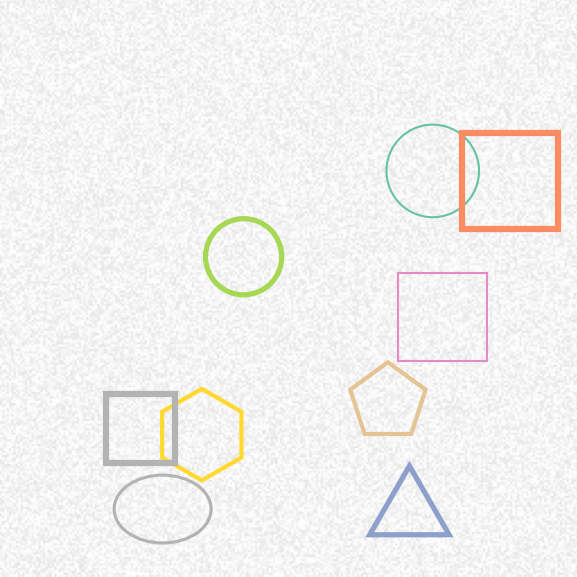[{"shape": "circle", "thickness": 1, "radius": 0.4, "center": [0.749, 0.703]}, {"shape": "square", "thickness": 3, "radius": 0.42, "center": [0.883, 0.686]}, {"shape": "triangle", "thickness": 2.5, "radius": 0.4, "center": [0.709, 0.113]}, {"shape": "square", "thickness": 1, "radius": 0.38, "center": [0.766, 0.45]}, {"shape": "circle", "thickness": 2.5, "radius": 0.33, "center": [0.422, 0.555]}, {"shape": "hexagon", "thickness": 2, "radius": 0.4, "center": [0.349, 0.247]}, {"shape": "pentagon", "thickness": 2, "radius": 0.34, "center": [0.672, 0.303]}, {"shape": "oval", "thickness": 1.5, "radius": 0.42, "center": [0.282, 0.118]}, {"shape": "square", "thickness": 3, "radius": 0.3, "center": [0.244, 0.258]}]